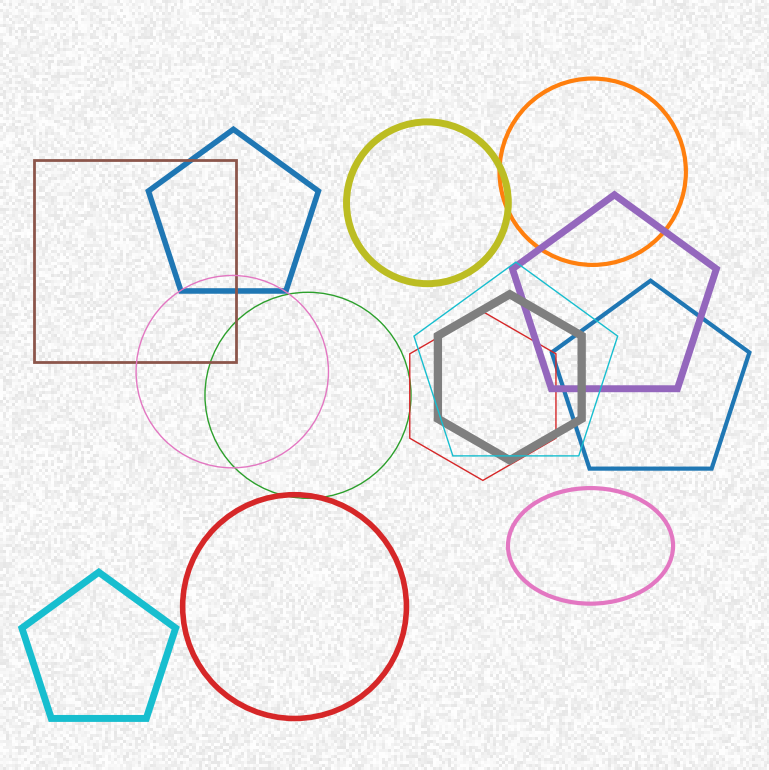[{"shape": "pentagon", "thickness": 1.5, "radius": 0.67, "center": [0.845, 0.501]}, {"shape": "pentagon", "thickness": 2, "radius": 0.58, "center": [0.303, 0.716]}, {"shape": "circle", "thickness": 1.5, "radius": 0.61, "center": [0.77, 0.777]}, {"shape": "circle", "thickness": 0.5, "radius": 0.67, "center": [0.4, 0.487]}, {"shape": "circle", "thickness": 2, "radius": 0.73, "center": [0.383, 0.212]}, {"shape": "hexagon", "thickness": 0.5, "radius": 0.55, "center": [0.627, 0.486]}, {"shape": "pentagon", "thickness": 2.5, "radius": 0.7, "center": [0.798, 0.608]}, {"shape": "square", "thickness": 1, "radius": 0.66, "center": [0.175, 0.661]}, {"shape": "circle", "thickness": 0.5, "radius": 0.62, "center": [0.302, 0.517]}, {"shape": "oval", "thickness": 1.5, "radius": 0.54, "center": [0.767, 0.291]}, {"shape": "hexagon", "thickness": 3, "radius": 0.54, "center": [0.662, 0.51]}, {"shape": "circle", "thickness": 2.5, "radius": 0.53, "center": [0.555, 0.737]}, {"shape": "pentagon", "thickness": 0.5, "radius": 0.7, "center": [0.67, 0.52]}, {"shape": "pentagon", "thickness": 2.5, "radius": 0.52, "center": [0.128, 0.152]}]